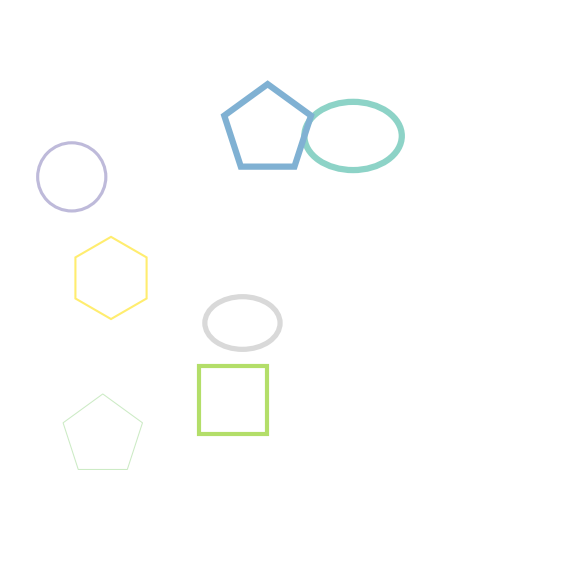[{"shape": "oval", "thickness": 3, "radius": 0.42, "center": [0.611, 0.764]}, {"shape": "circle", "thickness": 1.5, "radius": 0.3, "center": [0.124, 0.693]}, {"shape": "pentagon", "thickness": 3, "radius": 0.39, "center": [0.463, 0.774]}, {"shape": "square", "thickness": 2, "radius": 0.3, "center": [0.404, 0.306]}, {"shape": "oval", "thickness": 2.5, "radius": 0.33, "center": [0.42, 0.44]}, {"shape": "pentagon", "thickness": 0.5, "radius": 0.36, "center": [0.178, 0.245]}, {"shape": "hexagon", "thickness": 1, "radius": 0.36, "center": [0.192, 0.518]}]